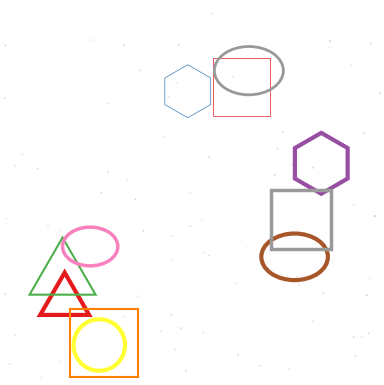[{"shape": "triangle", "thickness": 3, "radius": 0.37, "center": [0.168, 0.219]}, {"shape": "square", "thickness": 0.5, "radius": 0.37, "center": [0.627, 0.774]}, {"shape": "hexagon", "thickness": 0.5, "radius": 0.34, "center": [0.488, 0.763]}, {"shape": "triangle", "thickness": 1.5, "radius": 0.5, "center": [0.163, 0.284]}, {"shape": "hexagon", "thickness": 3, "radius": 0.4, "center": [0.834, 0.576]}, {"shape": "square", "thickness": 1.5, "radius": 0.44, "center": [0.269, 0.109]}, {"shape": "circle", "thickness": 3, "radius": 0.33, "center": [0.258, 0.104]}, {"shape": "oval", "thickness": 3, "radius": 0.43, "center": [0.765, 0.333]}, {"shape": "oval", "thickness": 2.5, "radius": 0.36, "center": [0.234, 0.36]}, {"shape": "oval", "thickness": 2, "radius": 0.45, "center": [0.646, 0.816]}, {"shape": "square", "thickness": 2.5, "radius": 0.39, "center": [0.782, 0.43]}]